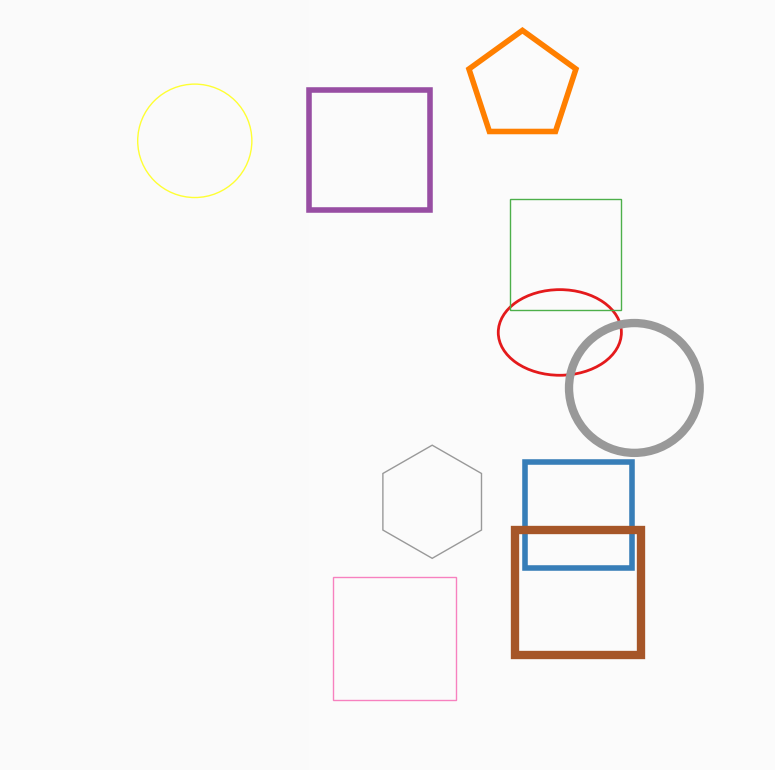[{"shape": "oval", "thickness": 1, "radius": 0.4, "center": [0.722, 0.568]}, {"shape": "square", "thickness": 2, "radius": 0.34, "center": [0.746, 0.332]}, {"shape": "square", "thickness": 0.5, "radius": 0.36, "center": [0.73, 0.669]}, {"shape": "square", "thickness": 2, "radius": 0.39, "center": [0.476, 0.805]}, {"shape": "pentagon", "thickness": 2, "radius": 0.36, "center": [0.674, 0.888]}, {"shape": "circle", "thickness": 0.5, "radius": 0.37, "center": [0.251, 0.817]}, {"shape": "square", "thickness": 3, "radius": 0.41, "center": [0.746, 0.231]}, {"shape": "square", "thickness": 0.5, "radius": 0.4, "center": [0.509, 0.171]}, {"shape": "circle", "thickness": 3, "radius": 0.42, "center": [0.819, 0.496]}, {"shape": "hexagon", "thickness": 0.5, "radius": 0.37, "center": [0.558, 0.348]}]